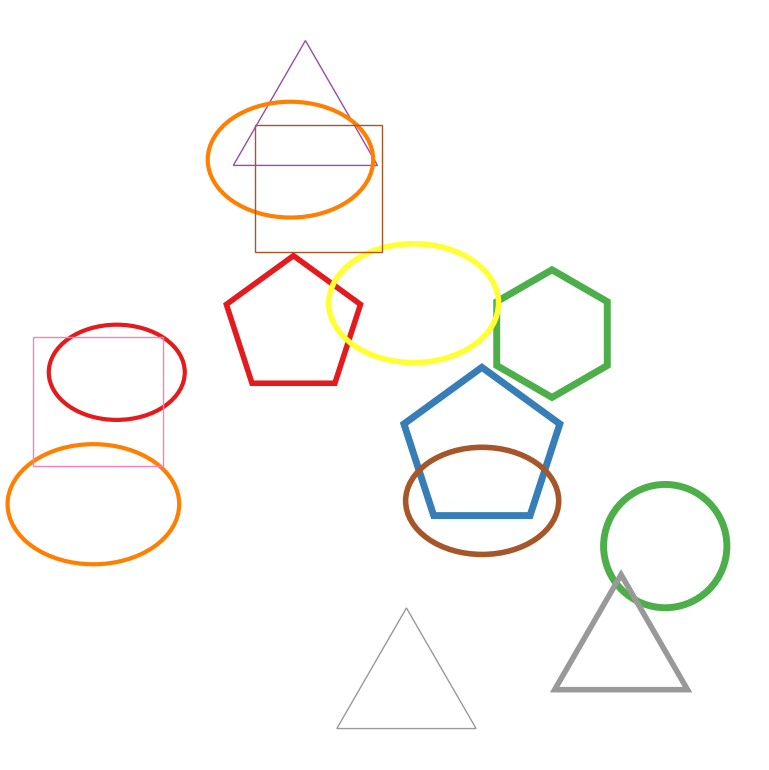[{"shape": "pentagon", "thickness": 2, "radius": 0.46, "center": [0.381, 0.576]}, {"shape": "oval", "thickness": 1.5, "radius": 0.44, "center": [0.152, 0.516]}, {"shape": "pentagon", "thickness": 2.5, "radius": 0.53, "center": [0.626, 0.417]}, {"shape": "hexagon", "thickness": 2.5, "radius": 0.41, "center": [0.717, 0.567]}, {"shape": "circle", "thickness": 2.5, "radius": 0.4, "center": [0.864, 0.291]}, {"shape": "triangle", "thickness": 0.5, "radius": 0.54, "center": [0.397, 0.839]}, {"shape": "oval", "thickness": 1.5, "radius": 0.56, "center": [0.121, 0.345]}, {"shape": "oval", "thickness": 1.5, "radius": 0.54, "center": [0.377, 0.793]}, {"shape": "oval", "thickness": 2, "radius": 0.55, "center": [0.537, 0.606]}, {"shape": "square", "thickness": 0.5, "radius": 0.41, "center": [0.413, 0.756]}, {"shape": "oval", "thickness": 2, "radius": 0.5, "center": [0.626, 0.35]}, {"shape": "square", "thickness": 0.5, "radius": 0.42, "center": [0.128, 0.479]}, {"shape": "triangle", "thickness": 0.5, "radius": 0.52, "center": [0.528, 0.106]}, {"shape": "triangle", "thickness": 2, "radius": 0.5, "center": [0.807, 0.154]}]